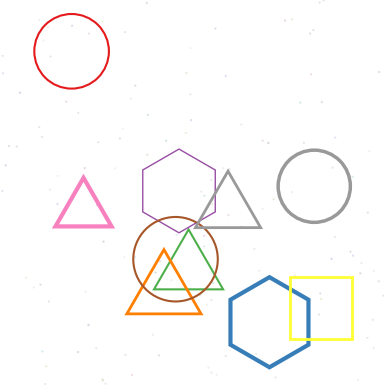[{"shape": "circle", "thickness": 1.5, "radius": 0.48, "center": [0.186, 0.867]}, {"shape": "hexagon", "thickness": 3, "radius": 0.58, "center": [0.7, 0.163]}, {"shape": "triangle", "thickness": 1.5, "radius": 0.52, "center": [0.49, 0.3]}, {"shape": "hexagon", "thickness": 1, "radius": 0.54, "center": [0.465, 0.504]}, {"shape": "triangle", "thickness": 2, "radius": 0.56, "center": [0.426, 0.24]}, {"shape": "square", "thickness": 2, "radius": 0.4, "center": [0.834, 0.2]}, {"shape": "circle", "thickness": 1.5, "radius": 0.55, "center": [0.456, 0.327]}, {"shape": "triangle", "thickness": 3, "radius": 0.42, "center": [0.217, 0.454]}, {"shape": "circle", "thickness": 2.5, "radius": 0.47, "center": [0.816, 0.516]}, {"shape": "triangle", "thickness": 2, "radius": 0.49, "center": [0.592, 0.458]}]